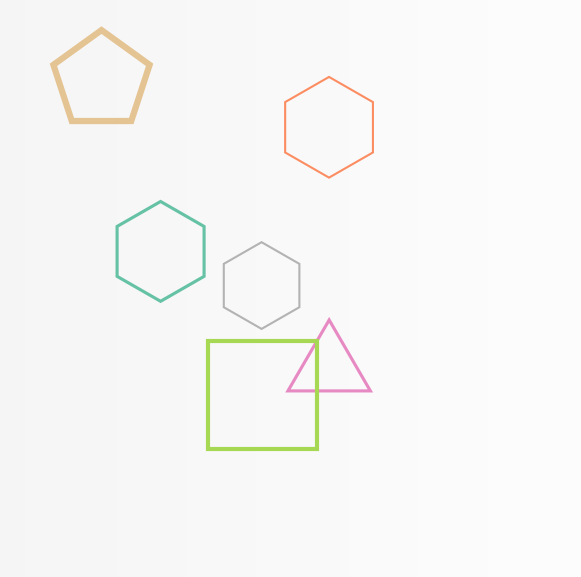[{"shape": "hexagon", "thickness": 1.5, "radius": 0.43, "center": [0.276, 0.564]}, {"shape": "hexagon", "thickness": 1, "radius": 0.44, "center": [0.566, 0.779]}, {"shape": "triangle", "thickness": 1.5, "radius": 0.41, "center": [0.566, 0.363]}, {"shape": "square", "thickness": 2, "radius": 0.47, "center": [0.452, 0.316]}, {"shape": "pentagon", "thickness": 3, "radius": 0.44, "center": [0.175, 0.86]}, {"shape": "hexagon", "thickness": 1, "radius": 0.38, "center": [0.45, 0.505]}]